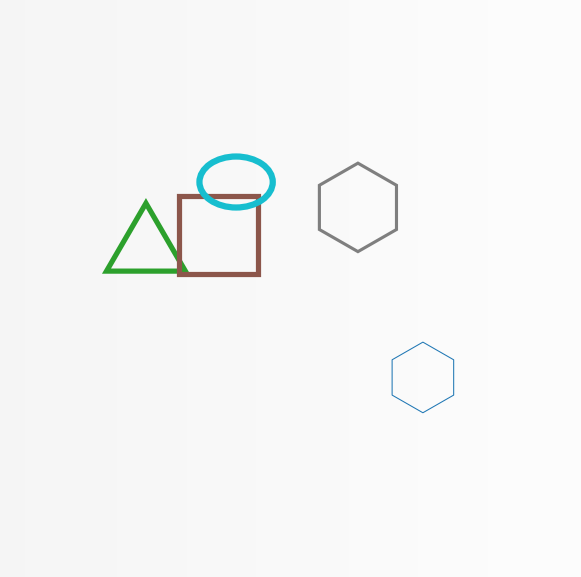[{"shape": "hexagon", "thickness": 0.5, "radius": 0.31, "center": [0.728, 0.346]}, {"shape": "triangle", "thickness": 2.5, "radius": 0.39, "center": [0.251, 0.569]}, {"shape": "square", "thickness": 2.5, "radius": 0.34, "center": [0.376, 0.592]}, {"shape": "hexagon", "thickness": 1.5, "radius": 0.38, "center": [0.616, 0.64]}, {"shape": "oval", "thickness": 3, "radius": 0.32, "center": [0.406, 0.684]}]